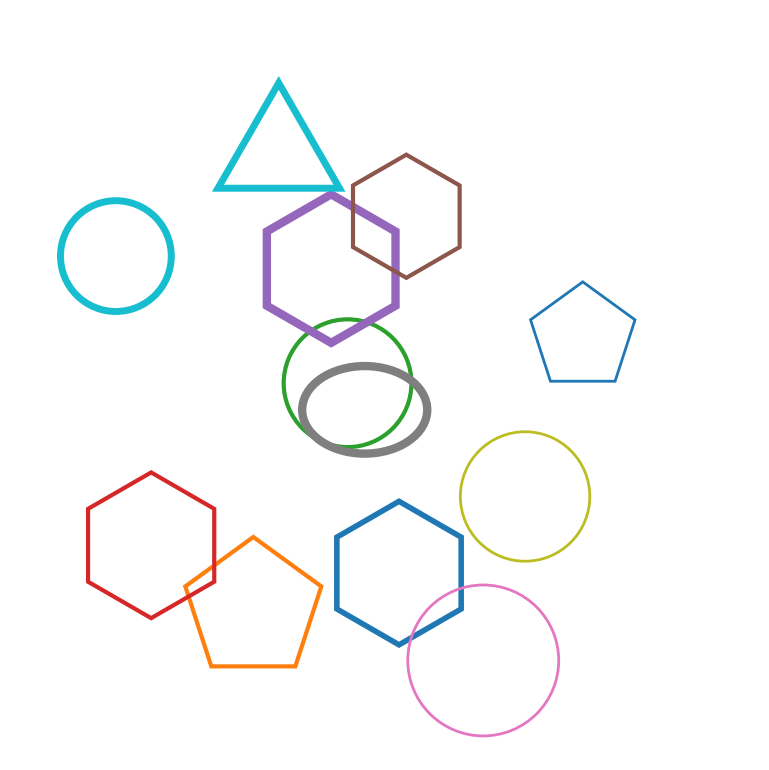[{"shape": "pentagon", "thickness": 1, "radius": 0.36, "center": [0.757, 0.563]}, {"shape": "hexagon", "thickness": 2, "radius": 0.47, "center": [0.518, 0.256]}, {"shape": "pentagon", "thickness": 1.5, "radius": 0.46, "center": [0.329, 0.21]}, {"shape": "circle", "thickness": 1.5, "radius": 0.41, "center": [0.451, 0.502]}, {"shape": "hexagon", "thickness": 1.5, "radius": 0.47, "center": [0.196, 0.292]}, {"shape": "hexagon", "thickness": 3, "radius": 0.48, "center": [0.43, 0.651]}, {"shape": "hexagon", "thickness": 1.5, "radius": 0.4, "center": [0.528, 0.719]}, {"shape": "circle", "thickness": 1, "radius": 0.49, "center": [0.628, 0.142]}, {"shape": "oval", "thickness": 3, "radius": 0.41, "center": [0.474, 0.468]}, {"shape": "circle", "thickness": 1, "radius": 0.42, "center": [0.682, 0.355]}, {"shape": "circle", "thickness": 2.5, "radius": 0.36, "center": [0.15, 0.667]}, {"shape": "triangle", "thickness": 2.5, "radius": 0.46, "center": [0.362, 0.801]}]